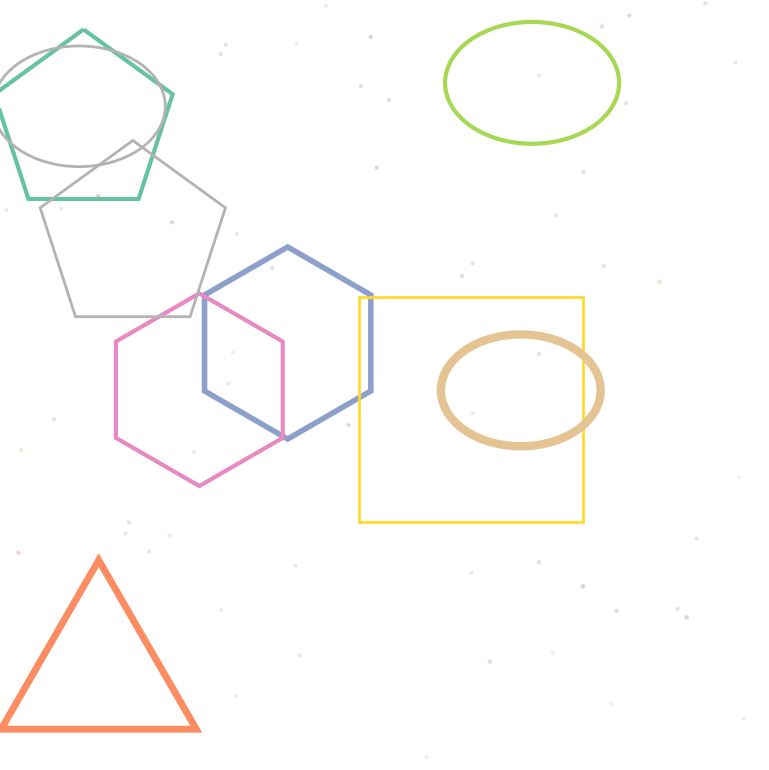[{"shape": "pentagon", "thickness": 1.5, "radius": 0.61, "center": [0.108, 0.84]}, {"shape": "triangle", "thickness": 2.5, "radius": 0.73, "center": [0.128, 0.126]}, {"shape": "hexagon", "thickness": 2, "radius": 0.62, "center": [0.374, 0.555]}, {"shape": "hexagon", "thickness": 1.5, "radius": 0.63, "center": [0.259, 0.494]}, {"shape": "oval", "thickness": 1.5, "radius": 0.57, "center": [0.691, 0.892]}, {"shape": "square", "thickness": 1, "radius": 0.73, "center": [0.612, 0.468]}, {"shape": "oval", "thickness": 3, "radius": 0.52, "center": [0.676, 0.493]}, {"shape": "pentagon", "thickness": 1, "radius": 0.63, "center": [0.172, 0.691]}, {"shape": "oval", "thickness": 1, "radius": 0.56, "center": [0.103, 0.862]}]